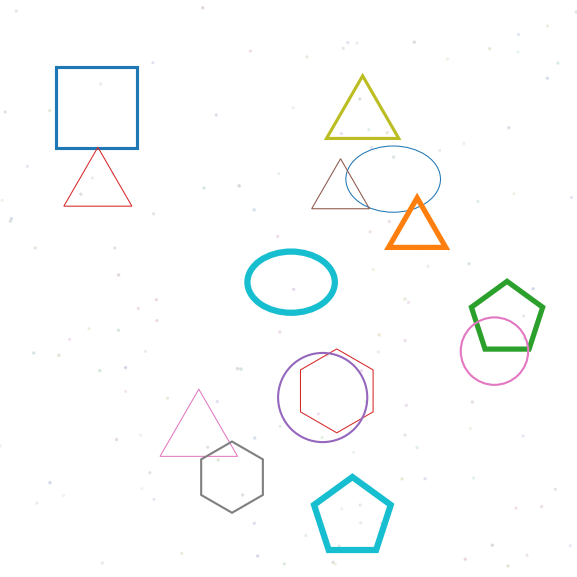[{"shape": "oval", "thickness": 0.5, "radius": 0.41, "center": [0.681, 0.689]}, {"shape": "square", "thickness": 1.5, "radius": 0.35, "center": [0.167, 0.813]}, {"shape": "triangle", "thickness": 2.5, "radius": 0.29, "center": [0.722, 0.599]}, {"shape": "pentagon", "thickness": 2.5, "radius": 0.32, "center": [0.878, 0.447]}, {"shape": "hexagon", "thickness": 0.5, "radius": 0.36, "center": [0.583, 0.322]}, {"shape": "triangle", "thickness": 0.5, "radius": 0.34, "center": [0.169, 0.676]}, {"shape": "circle", "thickness": 1, "radius": 0.39, "center": [0.559, 0.311]}, {"shape": "triangle", "thickness": 0.5, "radius": 0.29, "center": [0.59, 0.667]}, {"shape": "triangle", "thickness": 0.5, "radius": 0.39, "center": [0.344, 0.248]}, {"shape": "circle", "thickness": 1, "radius": 0.29, "center": [0.856, 0.391]}, {"shape": "hexagon", "thickness": 1, "radius": 0.31, "center": [0.402, 0.173]}, {"shape": "triangle", "thickness": 1.5, "radius": 0.36, "center": [0.628, 0.796]}, {"shape": "oval", "thickness": 3, "radius": 0.38, "center": [0.504, 0.511]}, {"shape": "pentagon", "thickness": 3, "radius": 0.35, "center": [0.61, 0.103]}]